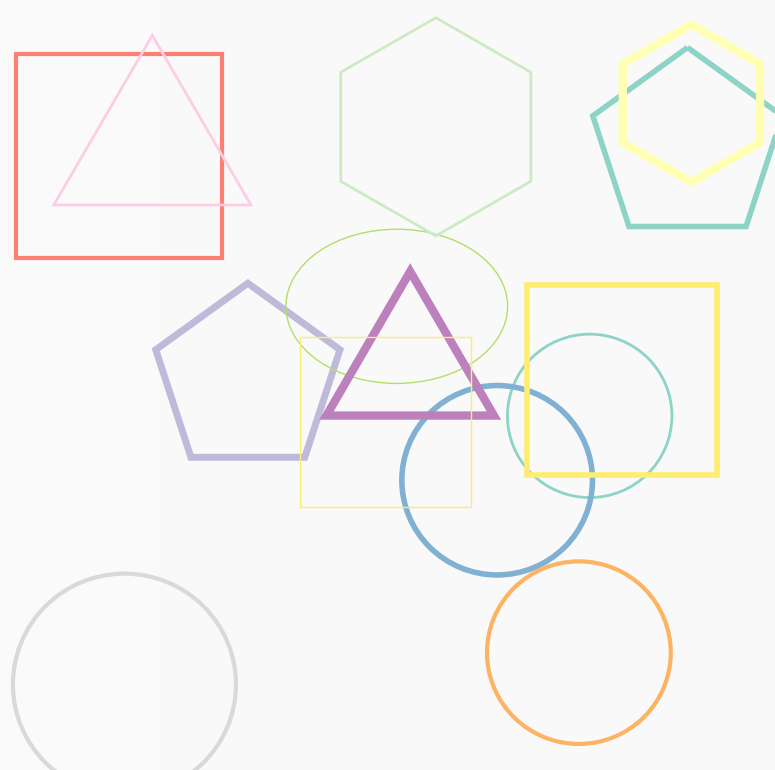[{"shape": "circle", "thickness": 1, "radius": 0.53, "center": [0.761, 0.46]}, {"shape": "pentagon", "thickness": 2, "radius": 0.64, "center": [0.887, 0.81]}, {"shape": "hexagon", "thickness": 3, "radius": 0.51, "center": [0.892, 0.866]}, {"shape": "pentagon", "thickness": 2.5, "radius": 0.62, "center": [0.32, 0.507]}, {"shape": "square", "thickness": 1.5, "radius": 0.66, "center": [0.154, 0.798]}, {"shape": "circle", "thickness": 2, "radius": 0.62, "center": [0.642, 0.376]}, {"shape": "circle", "thickness": 1.5, "radius": 0.59, "center": [0.747, 0.152]}, {"shape": "oval", "thickness": 0.5, "radius": 0.72, "center": [0.512, 0.602]}, {"shape": "triangle", "thickness": 1, "radius": 0.73, "center": [0.197, 0.807]}, {"shape": "circle", "thickness": 1.5, "radius": 0.72, "center": [0.161, 0.111]}, {"shape": "triangle", "thickness": 3, "radius": 0.62, "center": [0.529, 0.523]}, {"shape": "hexagon", "thickness": 1, "radius": 0.71, "center": [0.562, 0.835]}, {"shape": "square", "thickness": 0.5, "radius": 0.55, "center": [0.498, 0.452]}, {"shape": "square", "thickness": 2, "radius": 0.61, "center": [0.803, 0.506]}]